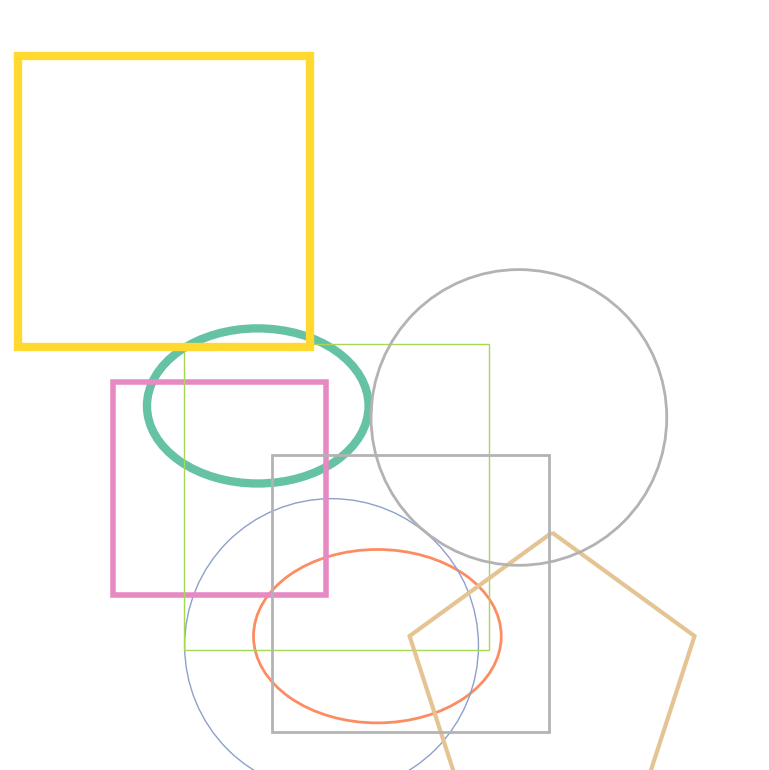[{"shape": "oval", "thickness": 3, "radius": 0.72, "center": [0.335, 0.473]}, {"shape": "oval", "thickness": 1, "radius": 0.8, "center": [0.49, 0.174]}, {"shape": "circle", "thickness": 0.5, "radius": 0.95, "center": [0.431, 0.162]}, {"shape": "square", "thickness": 2, "radius": 0.69, "center": [0.285, 0.366]}, {"shape": "square", "thickness": 0.5, "radius": 0.99, "center": [0.437, 0.355]}, {"shape": "square", "thickness": 3, "radius": 0.95, "center": [0.213, 0.738]}, {"shape": "pentagon", "thickness": 1.5, "radius": 0.97, "center": [0.717, 0.114]}, {"shape": "square", "thickness": 1, "radius": 0.9, "center": [0.533, 0.229]}, {"shape": "circle", "thickness": 1, "radius": 0.96, "center": [0.674, 0.458]}]